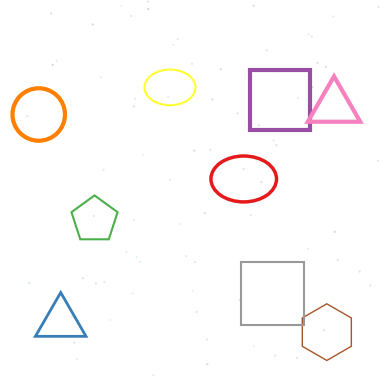[{"shape": "oval", "thickness": 2.5, "radius": 0.43, "center": [0.633, 0.535]}, {"shape": "triangle", "thickness": 2, "radius": 0.38, "center": [0.158, 0.164]}, {"shape": "pentagon", "thickness": 1.5, "radius": 0.31, "center": [0.246, 0.429]}, {"shape": "square", "thickness": 3, "radius": 0.39, "center": [0.728, 0.74]}, {"shape": "circle", "thickness": 3, "radius": 0.34, "center": [0.101, 0.703]}, {"shape": "oval", "thickness": 1.5, "radius": 0.33, "center": [0.441, 0.773]}, {"shape": "hexagon", "thickness": 1, "radius": 0.37, "center": [0.849, 0.137]}, {"shape": "triangle", "thickness": 3, "radius": 0.39, "center": [0.868, 0.723]}, {"shape": "square", "thickness": 1.5, "radius": 0.41, "center": [0.707, 0.237]}]